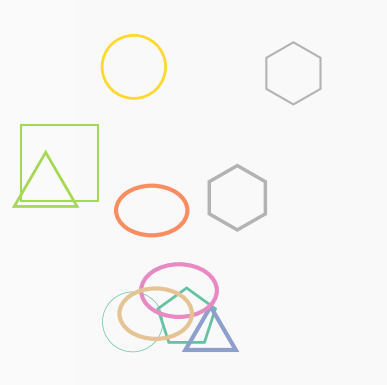[{"shape": "pentagon", "thickness": 2, "radius": 0.39, "center": [0.482, 0.174]}, {"shape": "circle", "thickness": 0.5, "radius": 0.39, "center": [0.342, 0.164]}, {"shape": "oval", "thickness": 3, "radius": 0.46, "center": [0.392, 0.453]}, {"shape": "triangle", "thickness": 3, "radius": 0.38, "center": [0.543, 0.129]}, {"shape": "oval", "thickness": 3, "radius": 0.49, "center": [0.462, 0.245]}, {"shape": "square", "thickness": 1.5, "radius": 0.5, "center": [0.154, 0.577]}, {"shape": "triangle", "thickness": 2, "radius": 0.47, "center": [0.118, 0.511]}, {"shape": "circle", "thickness": 2, "radius": 0.41, "center": [0.345, 0.826]}, {"shape": "oval", "thickness": 3, "radius": 0.47, "center": [0.402, 0.185]}, {"shape": "hexagon", "thickness": 1.5, "radius": 0.4, "center": [0.757, 0.809]}, {"shape": "hexagon", "thickness": 2.5, "radius": 0.42, "center": [0.612, 0.486]}]